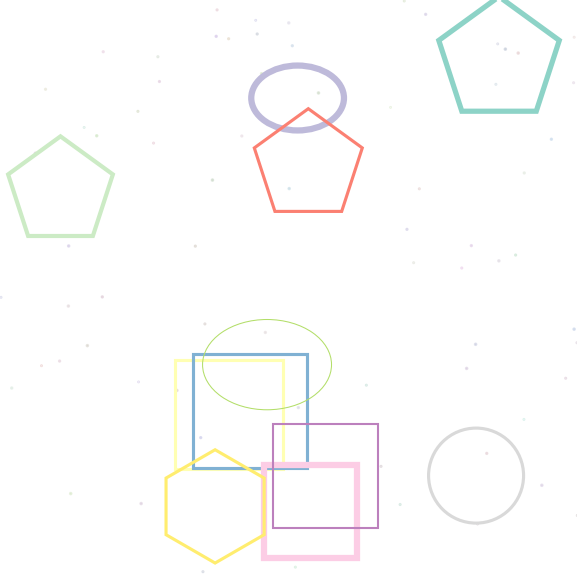[{"shape": "pentagon", "thickness": 2.5, "radius": 0.55, "center": [0.864, 0.895]}, {"shape": "square", "thickness": 1.5, "radius": 0.47, "center": [0.396, 0.281]}, {"shape": "oval", "thickness": 3, "radius": 0.4, "center": [0.515, 0.829]}, {"shape": "pentagon", "thickness": 1.5, "radius": 0.49, "center": [0.534, 0.713]}, {"shape": "square", "thickness": 1.5, "radius": 0.49, "center": [0.433, 0.287]}, {"shape": "oval", "thickness": 0.5, "radius": 0.56, "center": [0.462, 0.368]}, {"shape": "square", "thickness": 3, "radius": 0.4, "center": [0.538, 0.114]}, {"shape": "circle", "thickness": 1.5, "radius": 0.41, "center": [0.824, 0.176]}, {"shape": "square", "thickness": 1, "radius": 0.45, "center": [0.564, 0.175]}, {"shape": "pentagon", "thickness": 2, "radius": 0.48, "center": [0.105, 0.668]}, {"shape": "hexagon", "thickness": 1.5, "radius": 0.49, "center": [0.372, 0.122]}]